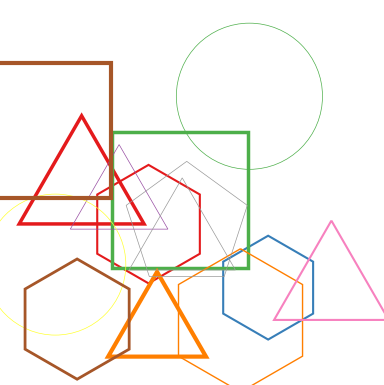[{"shape": "hexagon", "thickness": 1.5, "radius": 0.77, "center": [0.386, 0.418]}, {"shape": "triangle", "thickness": 2.5, "radius": 0.94, "center": [0.212, 0.512]}, {"shape": "hexagon", "thickness": 1.5, "radius": 0.67, "center": [0.697, 0.253]}, {"shape": "circle", "thickness": 0.5, "radius": 0.95, "center": [0.648, 0.75]}, {"shape": "square", "thickness": 2.5, "radius": 0.88, "center": [0.467, 0.481]}, {"shape": "triangle", "thickness": 0.5, "radius": 0.73, "center": [0.309, 0.478]}, {"shape": "hexagon", "thickness": 1, "radius": 0.93, "center": [0.625, 0.168]}, {"shape": "triangle", "thickness": 3, "radius": 0.73, "center": [0.408, 0.147]}, {"shape": "circle", "thickness": 0.5, "radius": 0.92, "center": [0.144, 0.313]}, {"shape": "hexagon", "thickness": 2, "radius": 0.78, "center": [0.2, 0.171]}, {"shape": "square", "thickness": 3, "radius": 0.88, "center": [0.114, 0.661]}, {"shape": "triangle", "thickness": 1.5, "radius": 0.86, "center": [0.861, 0.255]}, {"shape": "triangle", "thickness": 0.5, "radius": 0.8, "center": [0.473, 0.378]}, {"shape": "pentagon", "thickness": 0.5, "radius": 0.83, "center": [0.485, 0.415]}]